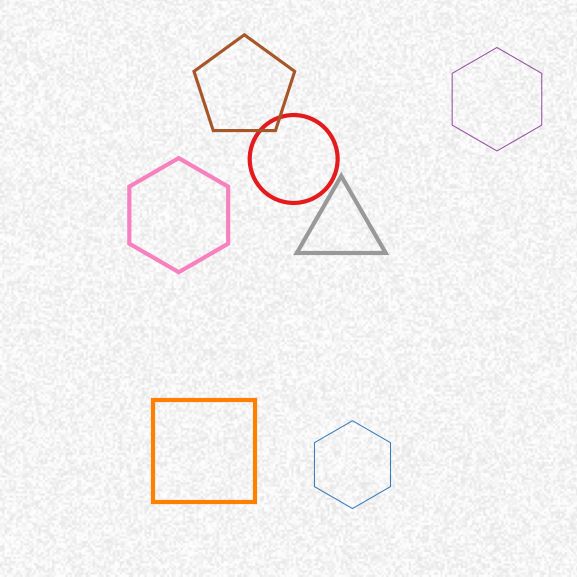[{"shape": "circle", "thickness": 2, "radius": 0.38, "center": [0.509, 0.724]}, {"shape": "hexagon", "thickness": 0.5, "radius": 0.38, "center": [0.61, 0.195]}, {"shape": "hexagon", "thickness": 0.5, "radius": 0.45, "center": [0.861, 0.827]}, {"shape": "square", "thickness": 2, "radius": 0.44, "center": [0.354, 0.219]}, {"shape": "pentagon", "thickness": 1.5, "radius": 0.46, "center": [0.423, 0.847]}, {"shape": "hexagon", "thickness": 2, "radius": 0.49, "center": [0.31, 0.627]}, {"shape": "triangle", "thickness": 2, "radius": 0.44, "center": [0.591, 0.605]}]